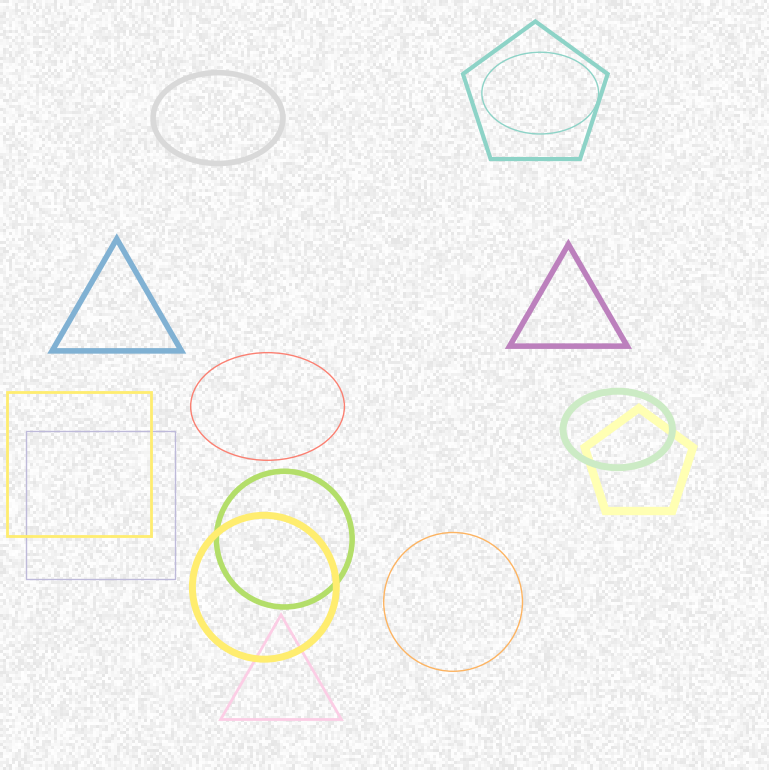[{"shape": "pentagon", "thickness": 1.5, "radius": 0.49, "center": [0.695, 0.873]}, {"shape": "oval", "thickness": 0.5, "radius": 0.38, "center": [0.702, 0.879]}, {"shape": "pentagon", "thickness": 3, "radius": 0.37, "center": [0.83, 0.396]}, {"shape": "square", "thickness": 0.5, "radius": 0.48, "center": [0.13, 0.344]}, {"shape": "oval", "thickness": 0.5, "radius": 0.5, "center": [0.347, 0.472]}, {"shape": "triangle", "thickness": 2, "radius": 0.48, "center": [0.152, 0.593]}, {"shape": "circle", "thickness": 0.5, "radius": 0.45, "center": [0.588, 0.218]}, {"shape": "circle", "thickness": 2, "radius": 0.44, "center": [0.369, 0.3]}, {"shape": "triangle", "thickness": 1, "radius": 0.45, "center": [0.365, 0.111]}, {"shape": "oval", "thickness": 2, "radius": 0.42, "center": [0.283, 0.847]}, {"shape": "triangle", "thickness": 2, "radius": 0.44, "center": [0.738, 0.595]}, {"shape": "oval", "thickness": 2.5, "radius": 0.35, "center": [0.802, 0.442]}, {"shape": "circle", "thickness": 2.5, "radius": 0.47, "center": [0.343, 0.237]}, {"shape": "square", "thickness": 1, "radius": 0.47, "center": [0.103, 0.397]}]